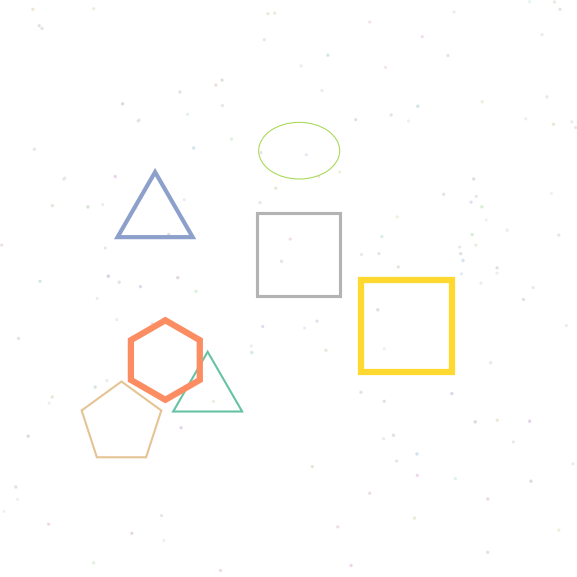[{"shape": "triangle", "thickness": 1, "radius": 0.34, "center": [0.36, 0.321]}, {"shape": "hexagon", "thickness": 3, "radius": 0.34, "center": [0.286, 0.376]}, {"shape": "triangle", "thickness": 2, "radius": 0.38, "center": [0.269, 0.626]}, {"shape": "oval", "thickness": 0.5, "radius": 0.35, "center": [0.518, 0.738]}, {"shape": "square", "thickness": 3, "radius": 0.39, "center": [0.704, 0.435]}, {"shape": "pentagon", "thickness": 1, "radius": 0.36, "center": [0.21, 0.266]}, {"shape": "square", "thickness": 1.5, "radius": 0.36, "center": [0.517, 0.559]}]